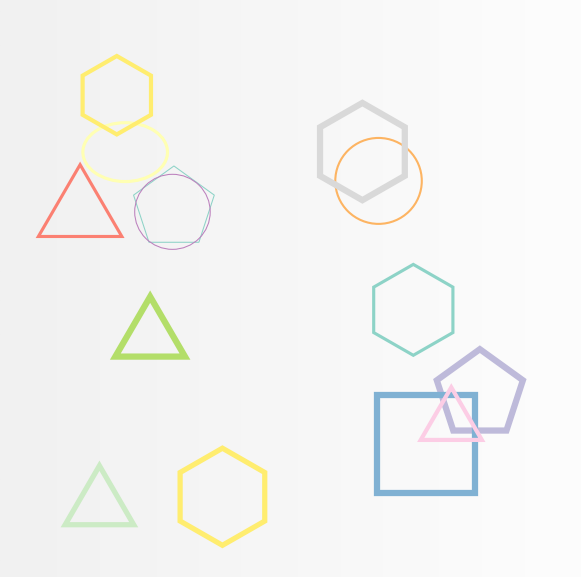[{"shape": "pentagon", "thickness": 0.5, "radius": 0.37, "center": [0.299, 0.639]}, {"shape": "hexagon", "thickness": 1.5, "radius": 0.39, "center": [0.711, 0.463]}, {"shape": "oval", "thickness": 1.5, "radius": 0.36, "center": [0.215, 0.736]}, {"shape": "pentagon", "thickness": 3, "radius": 0.39, "center": [0.826, 0.317]}, {"shape": "triangle", "thickness": 1.5, "radius": 0.41, "center": [0.138, 0.631]}, {"shape": "square", "thickness": 3, "radius": 0.42, "center": [0.733, 0.231]}, {"shape": "circle", "thickness": 1, "radius": 0.37, "center": [0.651, 0.686]}, {"shape": "triangle", "thickness": 3, "radius": 0.35, "center": [0.258, 0.416]}, {"shape": "triangle", "thickness": 2, "radius": 0.3, "center": [0.776, 0.268]}, {"shape": "hexagon", "thickness": 3, "radius": 0.42, "center": [0.623, 0.737]}, {"shape": "circle", "thickness": 0.5, "radius": 0.32, "center": [0.297, 0.632]}, {"shape": "triangle", "thickness": 2.5, "radius": 0.34, "center": [0.171, 0.125]}, {"shape": "hexagon", "thickness": 2, "radius": 0.34, "center": [0.201, 0.834]}, {"shape": "hexagon", "thickness": 2.5, "radius": 0.42, "center": [0.383, 0.139]}]